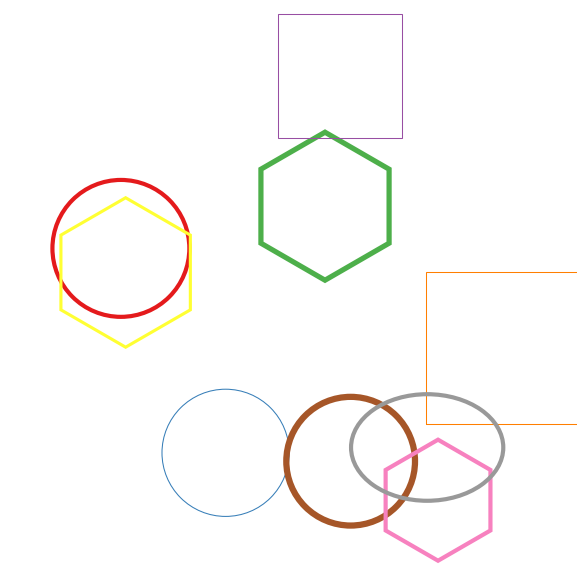[{"shape": "circle", "thickness": 2, "radius": 0.59, "center": [0.209, 0.569]}, {"shape": "circle", "thickness": 0.5, "radius": 0.55, "center": [0.391, 0.215]}, {"shape": "hexagon", "thickness": 2.5, "radius": 0.64, "center": [0.563, 0.642]}, {"shape": "square", "thickness": 0.5, "radius": 0.54, "center": [0.589, 0.868]}, {"shape": "square", "thickness": 0.5, "radius": 0.66, "center": [0.87, 0.397]}, {"shape": "hexagon", "thickness": 1.5, "radius": 0.65, "center": [0.218, 0.527]}, {"shape": "circle", "thickness": 3, "radius": 0.56, "center": [0.607, 0.201]}, {"shape": "hexagon", "thickness": 2, "radius": 0.52, "center": [0.759, 0.133]}, {"shape": "oval", "thickness": 2, "radius": 0.66, "center": [0.74, 0.224]}]